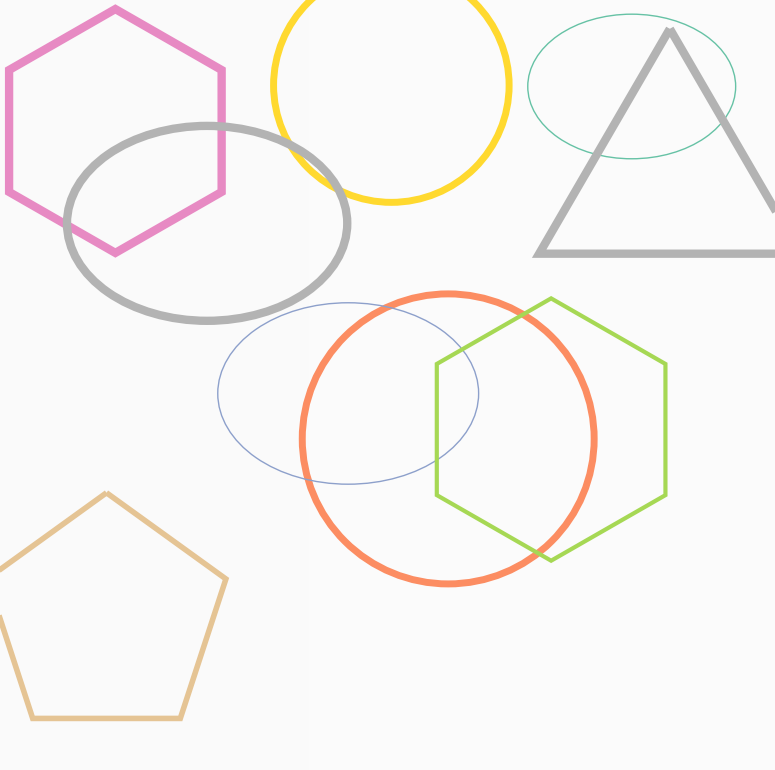[{"shape": "oval", "thickness": 0.5, "radius": 0.67, "center": [0.815, 0.888]}, {"shape": "circle", "thickness": 2.5, "radius": 0.94, "center": [0.578, 0.43]}, {"shape": "oval", "thickness": 0.5, "radius": 0.84, "center": [0.449, 0.489]}, {"shape": "hexagon", "thickness": 3, "radius": 0.79, "center": [0.149, 0.83]}, {"shape": "hexagon", "thickness": 1.5, "radius": 0.85, "center": [0.711, 0.442]}, {"shape": "circle", "thickness": 2.5, "radius": 0.76, "center": [0.505, 0.889]}, {"shape": "pentagon", "thickness": 2, "radius": 0.81, "center": [0.137, 0.198]}, {"shape": "triangle", "thickness": 3, "radius": 0.97, "center": [0.864, 0.768]}, {"shape": "oval", "thickness": 3, "radius": 0.9, "center": [0.267, 0.71]}]